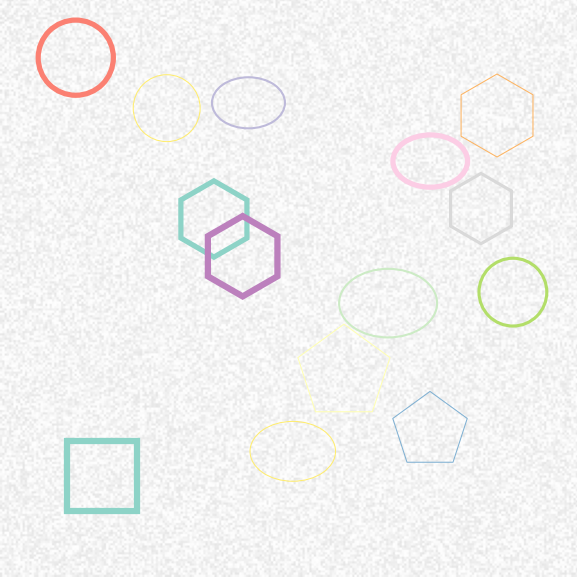[{"shape": "hexagon", "thickness": 2.5, "radius": 0.33, "center": [0.37, 0.62]}, {"shape": "square", "thickness": 3, "radius": 0.31, "center": [0.176, 0.175]}, {"shape": "pentagon", "thickness": 0.5, "radius": 0.42, "center": [0.596, 0.354]}, {"shape": "oval", "thickness": 1, "radius": 0.32, "center": [0.43, 0.821]}, {"shape": "circle", "thickness": 2.5, "radius": 0.33, "center": [0.131, 0.899]}, {"shape": "pentagon", "thickness": 0.5, "radius": 0.34, "center": [0.745, 0.254]}, {"shape": "hexagon", "thickness": 0.5, "radius": 0.36, "center": [0.861, 0.799]}, {"shape": "circle", "thickness": 1.5, "radius": 0.29, "center": [0.888, 0.493]}, {"shape": "oval", "thickness": 2.5, "radius": 0.32, "center": [0.745, 0.72]}, {"shape": "hexagon", "thickness": 1.5, "radius": 0.3, "center": [0.833, 0.638]}, {"shape": "hexagon", "thickness": 3, "radius": 0.35, "center": [0.42, 0.555]}, {"shape": "oval", "thickness": 1, "radius": 0.42, "center": [0.672, 0.474]}, {"shape": "circle", "thickness": 0.5, "radius": 0.29, "center": [0.289, 0.812]}, {"shape": "oval", "thickness": 0.5, "radius": 0.37, "center": [0.507, 0.218]}]